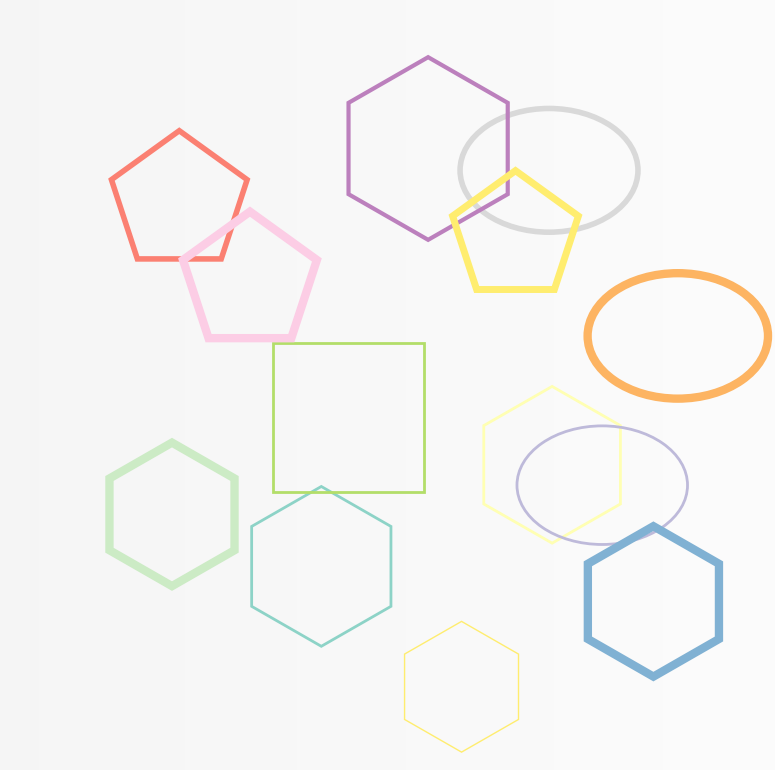[{"shape": "hexagon", "thickness": 1, "radius": 0.52, "center": [0.415, 0.264]}, {"shape": "hexagon", "thickness": 1, "radius": 0.51, "center": [0.712, 0.396]}, {"shape": "oval", "thickness": 1, "radius": 0.55, "center": [0.777, 0.37]}, {"shape": "pentagon", "thickness": 2, "radius": 0.46, "center": [0.231, 0.738]}, {"shape": "hexagon", "thickness": 3, "radius": 0.49, "center": [0.843, 0.219]}, {"shape": "oval", "thickness": 3, "radius": 0.58, "center": [0.875, 0.564]}, {"shape": "square", "thickness": 1, "radius": 0.49, "center": [0.45, 0.458]}, {"shape": "pentagon", "thickness": 3, "radius": 0.45, "center": [0.322, 0.634]}, {"shape": "oval", "thickness": 2, "radius": 0.57, "center": [0.708, 0.779]}, {"shape": "hexagon", "thickness": 1.5, "radius": 0.59, "center": [0.552, 0.807]}, {"shape": "hexagon", "thickness": 3, "radius": 0.47, "center": [0.222, 0.332]}, {"shape": "pentagon", "thickness": 2.5, "radius": 0.43, "center": [0.665, 0.693]}, {"shape": "hexagon", "thickness": 0.5, "radius": 0.42, "center": [0.596, 0.108]}]